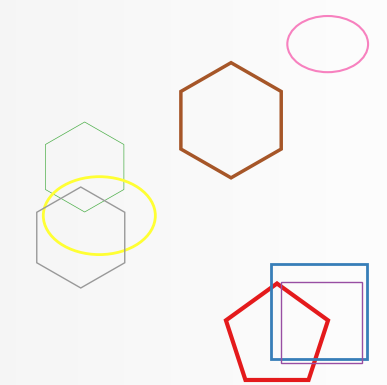[{"shape": "pentagon", "thickness": 3, "radius": 0.69, "center": [0.715, 0.125]}, {"shape": "square", "thickness": 2, "radius": 0.62, "center": [0.824, 0.191]}, {"shape": "hexagon", "thickness": 0.5, "radius": 0.58, "center": [0.218, 0.566]}, {"shape": "square", "thickness": 1, "radius": 0.52, "center": [0.829, 0.162]}, {"shape": "oval", "thickness": 2, "radius": 0.72, "center": [0.256, 0.44]}, {"shape": "hexagon", "thickness": 2.5, "radius": 0.75, "center": [0.596, 0.688]}, {"shape": "oval", "thickness": 1.5, "radius": 0.52, "center": [0.846, 0.885]}, {"shape": "hexagon", "thickness": 1, "radius": 0.66, "center": [0.208, 0.383]}]